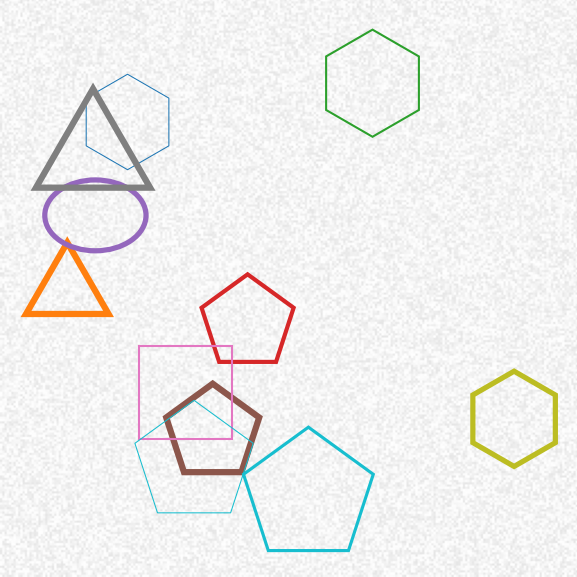[{"shape": "hexagon", "thickness": 0.5, "radius": 0.41, "center": [0.221, 0.788]}, {"shape": "triangle", "thickness": 3, "radius": 0.41, "center": [0.117, 0.497]}, {"shape": "hexagon", "thickness": 1, "radius": 0.46, "center": [0.645, 0.855]}, {"shape": "pentagon", "thickness": 2, "radius": 0.42, "center": [0.429, 0.44]}, {"shape": "oval", "thickness": 2.5, "radius": 0.44, "center": [0.165, 0.626]}, {"shape": "pentagon", "thickness": 3, "radius": 0.42, "center": [0.368, 0.25]}, {"shape": "square", "thickness": 1, "radius": 0.4, "center": [0.322, 0.319]}, {"shape": "triangle", "thickness": 3, "radius": 0.57, "center": [0.161, 0.731]}, {"shape": "hexagon", "thickness": 2.5, "radius": 0.41, "center": [0.89, 0.274]}, {"shape": "pentagon", "thickness": 0.5, "radius": 0.54, "center": [0.336, 0.198]}, {"shape": "pentagon", "thickness": 1.5, "radius": 0.59, "center": [0.534, 0.141]}]